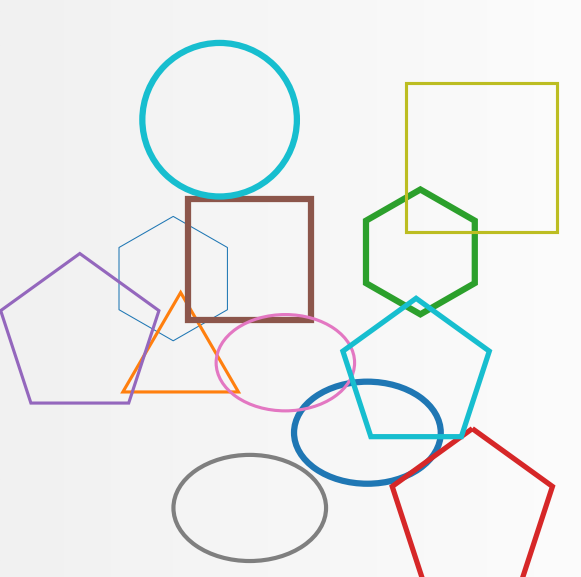[{"shape": "hexagon", "thickness": 0.5, "radius": 0.54, "center": [0.298, 0.517]}, {"shape": "oval", "thickness": 3, "radius": 0.63, "center": [0.632, 0.25]}, {"shape": "triangle", "thickness": 1.5, "radius": 0.57, "center": [0.311, 0.378]}, {"shape": "hexagon", "thickness": 3, "radius": 0.54, "center": [0.723, 0.563]}, {"shape": "pentagon", "thickness": 2.5, "radius": 0.72, "center": [0.813, 0.112]}, {"shape": "pentagon", "thickness": 1.5, "radius": 0.72, "center": [0.137, 0.417]}, {"shape": "square", "thickness": 3, "radius": 0.53, "center": [0.429, 0.55]}, {"shape": "oval", "thickness": 1.5, "radius": 0.6, "center": [0.491, 0.371]}, {"shape": "oval", "thickness": 2, "radius": 0.66, "center": [0.43, 0.12]}, {"shape": "square", "thickness": 1.5, "radius": 0.65, "center": [0.829, 0.727]}, {"shape": "circle", "thickness": 3, "radius": 0.66, "center": [0.378, 0.792]}, {"shape": "pentagon", "thickness": 2.5, "radius": 0.66, "center": [0.716, 0.35]}]